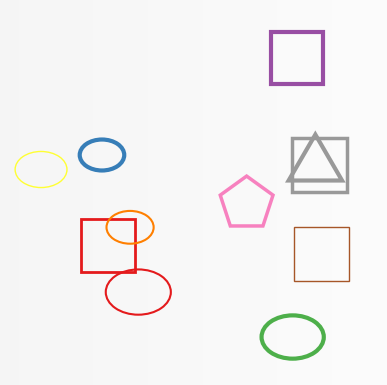[{"shape": "oval", "thickness": 1.5, "radius": 0.42, "center": [0.357, 0.241]}, {"shape": "square", "thickness": 2, "radius": 0.35, "center": [0.278, 0.362]}, {"shape": "oval", "thickness": 3, "radius": 0.29, "center": [0.263, 0.597]}, {"shape": "oval", "thickness": 3, "radius": 0.4, "center": [0.755, 0.125]}, {"shape": "square", "thickness": 3, "radius": 0.34, "center": [0.766, 0.849]}, {"shape": "oval", "thickness": 1.5, "radius": 0.3, "center": [0.336, 0.41]}, {"shape": "oval", "thickness": 1, "radius": 0.33, "center": [0.106, 0.56]}, {"shape": "square", "thickness": 1, "radius": 0.35, "center": [0.83, 0.339]}, {"shape": "pentagon", "thickness": 2.5, "radius": 0.36, "center": [0.636, 0.471]}, {"shape": "square", "thickness": 2.5, "radius": 0.35, "center": [0.824, 0.572]}, {"shape": "triangle", "thickness": 3, "radius": 0.4, "center": [0.814, 0.571]}]